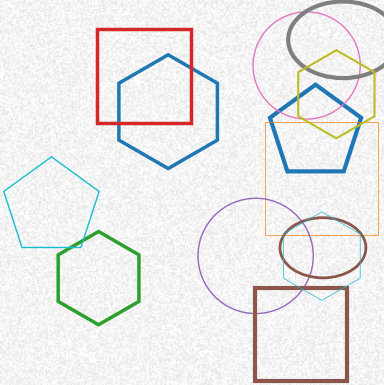[{"shape": "hexagon", "thickness": 2.5, "radius": 0.74, "center": [0.437, 0.71]}, {"shape": "pentagon", "thickness": 3, "radius": 0.62, "center": [0.82, 0.656]}, {"shape": "square", "thickness": 0.5, "radius": 0.73, "center": [0.835, 0.537]}, {"shape": "hexagon", "thickness": 2.5, "radius": 0.61, "center": [0.256, 0.278]}, {"shape": "square", "thickness": 2.5, "radius": 0.61, "center": [0.373, 0.802]}, {"shape": "circle", "thickness": 1, "radius": 0.75, "center": [0.664, 0.335]}, {"shape": "oval", "thickness": 2, "radius": 0.56, "center": [0.839, 0.356]}, {"shape": "square", "thickness": 3, "radius": 0.6, "center": [0.782, 0.132]}, {"shape": "circle", "thickness": 1, "radius": 0.7, "center": [0.797, 0.83]}, {"shape": "oval", "thickness": 3, "radius": 0.71, "center": [0.891, 0.897]}, {"shape": "hexagon", "thickness": 1.5, "radius": 0.57, "center": [0.874, 0.755]}, {"shape": "pentagon", "thickness": 1, "radius": 0.65, "center": [0.134, 0.463]}, {"shape": "hexagon", "thickness": 0.5, "radius": 0.58, "center": [0.836, 0.335]}]